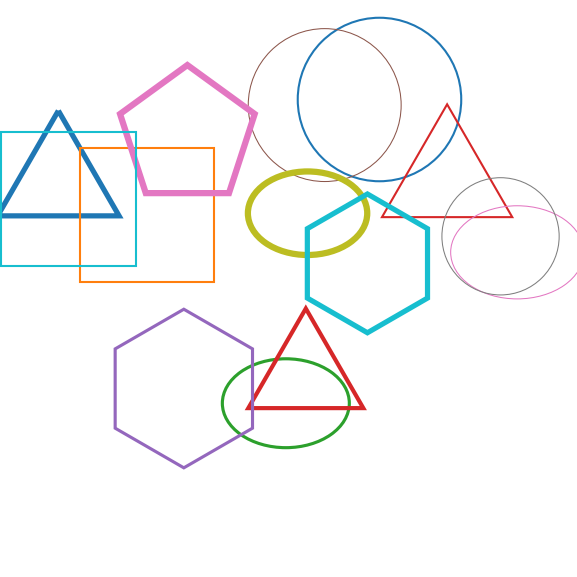[{"shape": "circle", "thickness": 1, "radius": 0.71, "center": [0.657, 0.827]}, {"shape": "triangle", "thickness": 2.5, "radius": 0.61, "center": [0.101, 0.686]}, {"shape": "square", "thickness": 1, "radius": 0.58, "center": [0.254, 0.627]}, {"shape": "oval", "thickness": 1.5, "radius": 0.55, "center": [0.495, 0.301]}, {"shape": "triangle", "thickness": 2, "radius": 0.57, "center": [0.53, 0.35]}, {"shape": "triangle", "thickness": 1, "radius": 0.65, "center": [0.774, 0.688]}, {"shape": "hexagon", "thickness": 1.5, "radius": 0.69, "center": [0.318, 0.326]}, {"shape": "circle", "thickness": 0.5, "radius": 0.66, "center": [0.562, 0.817]}, {"shape": "pentagon", "thickness": 3, "radius": 0.61, "center": [0.324, 0.764]}, {"shape": "oval", "thickness": 0.5, "radius": 0.58, "center": [0.896, 0.562]}, {"shape": "circle", "thickness": 0.5, "radius": 0.51, "center": [0.867, 0.59]}, {"shape": "oval", "thickness": 3, "radius": 0.52, "center": [0.533, 0.63]}, {"shape": "square", "thickness": 1, "radius": 0.58, "center": [0.119, 0.655]}, {"shape": "hexagon", "thickness": 2.5, "radius": 0.6, "center": [0.636, 0.543]}]